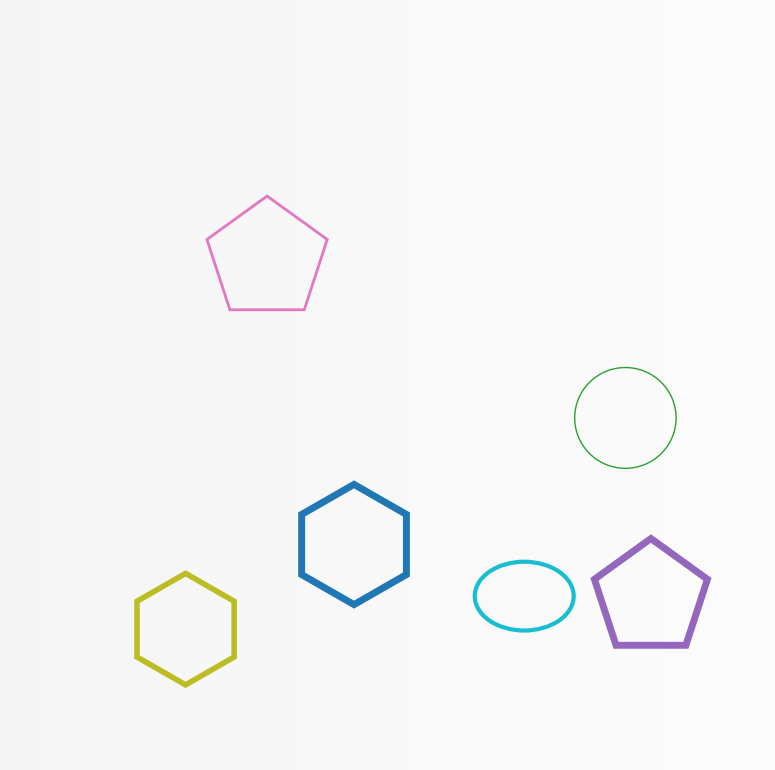[{"shape": "hexagon", "thickness": 2.5, "radius": 0.39, "center": [0.457, 0.293]}, {"shape": "circle", "thickness": 0.5, "radius": 0.33, "center": [0.807, 0.457]}, {"shape": "pentagon", "thickness": 2.5, "radius": 0.38, "center": [0.84, 0.224]}, {"shape": "pentagon", "thickness": 1, "radius": 0.41, "center": [0.345, 0.664]}, {"shape": "hexagon", "thickness": 2, "radius": 0.36, "center": [0.239, 0.183]}, {"shape": "oval", "thickness": 1.5, "radius": 0.32, "center": [0.676, 0.226]}]